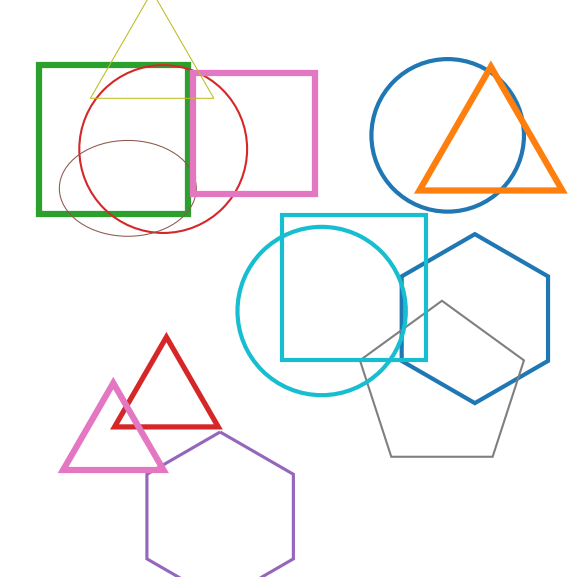[{"shape": "hexagon", "thickness": 2, "radius": 0.73, "center": [0.822, 0.447]}, {"shape": "circle", "thickness": 2, "radius": 0.66, "center": [0.775, 0.765]}, {"shape": "triangle", "thickness": 3, "radius": 0.71, "center": [0.85, 0.741]}, {"shape": "square", "thickness": 3, "radius": 0.64, "center": [0.196, 0.758]}, {"shape": "circle", "thickness": 1, "radius": 0.73, "center": [0.283, 0.741]}, {"shape": "triangle", "thickness": 2.5, "radius": 0.52, "center": [0.288, 0.312]}, {"shape": "hexagon", "thickness": 1.5, "radius": 0.73, "center": [0.381, 0.105]}, {"shape": "oval", "thickness": 0.5, "radius": 0.59, "center": [0.221, 0.673]}, {"shape": "triangle", "thickness": 3, "radius": 0.5, "center": [0.196, 0.235]}, {"shape": "square", "thickness": 3, "radius": 0.53, "center": [0.44, 0.768]}, {"shape": "pentagon", "thickness": 1, "radius": 0.75, "center": [0.765, 0.329]}, {"shape": "triangle", "thickness": 0.5, "radius": 0.62, "center": [0.263, 0.891]}, {"shape": "square", "thickness": 2, "radius": 0.63, "center": [0.613, 0.501]}, {"shape": "circle", "thickness": 2, "radius": 0.73, "center": [0.557, 0.461]}]